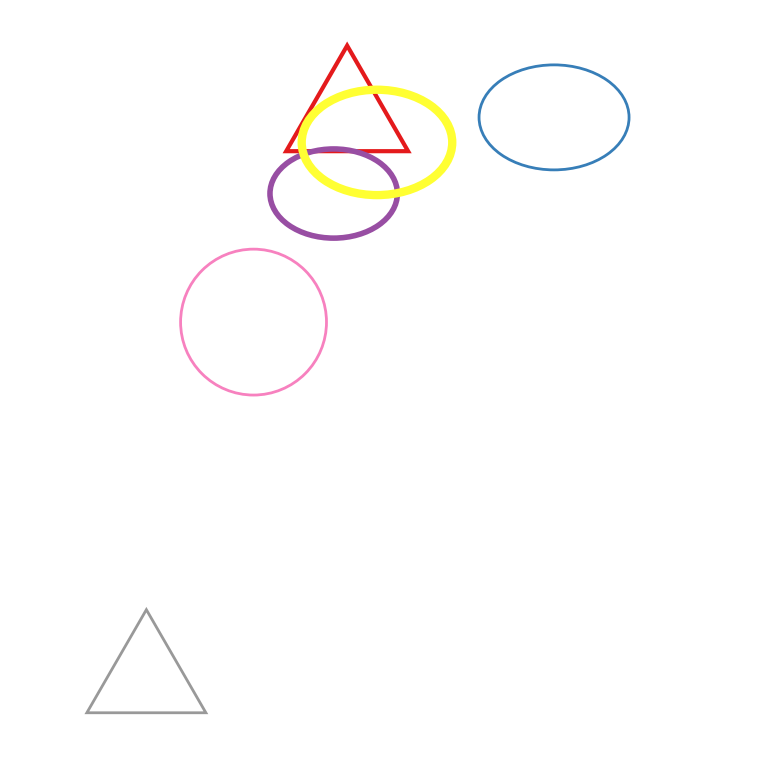[{"shape": "triangle", "thickness": 1.5, "radius": 0.46, "center": [0.451, 0.849]}, {"shape": "oval", "thickness": 1, "radius": 0.49, "center": [0.72, 0.848]}, {"shape": "oval", "thickness": 2, "radius": 0.41, "center": [0.433, 0.749]}, {"shape": "oval", "thickness": 3, "radius": 0.49, "center": [0.49, 0.815]}, {"shape": "circle", "thickness": 1, "radius": 0.47, "center": [0.329, 0.582]}, {"shape": "triangle", "thickness": 1, "radius": 0.45, "center": [0.19, 0.119]}]